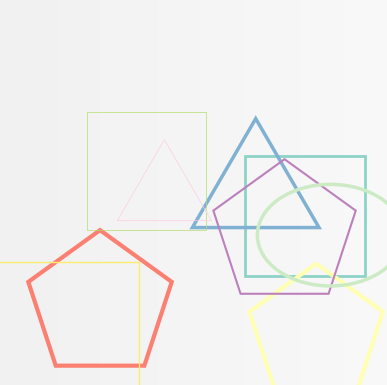[{"shape": "square", "thickness": 2, "radius": 0.77, "center": [0.788, 0.439]}, {"shape": "pentagon", "thickness": 3, "radius": 0.91, "center": [0.816, 0.134]}, {"shape": "pentagon", "thickness": 3, "radius": 0.97, "center": [0.258, 0.208]}, {"shape": "triangle", "thickness": 2.5, "radius": 0.94, "center": [0.66, 0.503]}, {"shape": "square", "thickness": 0.5, "radius": 0.77, "center": [0.378, 0.556]}, {"shape": "triangle", "thickness": 0.5, "radius": 0.7, "center": [0.424, 0.497]}, {"shape": "pentagon", "thickness": 1.5, "radius": 0.97, "center": [0.734, 0.393]}, {"shape": "oval", "thickness": 2.5, "radius": 0.94, "center": [0.853, 0.389]}, {"shape": "square", "thickness": 1, "radius": 0.91, "center": [0.178, 0.137]}]